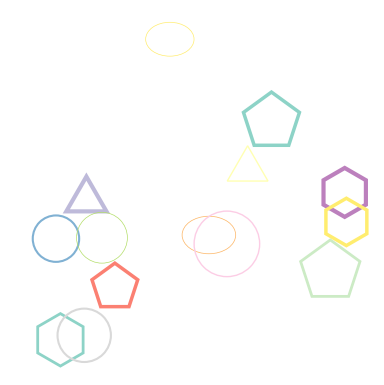[{"shape": "hexagon", "thickness": 2, "radius": 0.34, "center": [0.157, 0.117]}, {"shape": "pentagon", "thickness": 2.5, "radius": 0.38, "center": [0.705, 0.684]}, {"shape": "triangle", "thickness": 1, "radius": 0.31, "center": [0.643, 0.56]}, {"shape": "triangle", "thickness": 3, "radius": 0.3, "center": [0.224, 0.481]}, {"shape": "pentagon", "thickness": 2.5, "radius": 0.31, "center": [0.298, 0.254]}, {"shape": "circle", "thickness": 1.5, "radius": 0.3, "center": [0.145, 0.38]}, {"shape": "oval", "thickness": 0.5, "radius": 0.35, "center": [0.543, 0.39]}, {"shape": "circle", "thickness": 0.5, "radius": 0.33, "center": [0.265, 0.383]}, {"shape": "circle", "thickness": 1, "radius": 0.43, "center": [0.589, 0.367]}, {"shape": "circle", "thickness": 1.5, "radius": 0.35, "center": [0.219, 0.129]}, {"shape": "hexagon", "thickness": 3, "radius": 0.32, "center": [0.895, 0.5]}, {"shape": "pentagon", "thickness": 2, "radius": 0.41, "center": [0.858, 0.296]}, {"shape": "oval", "thickness": 0.5, "radius": 0.31, "center": [0.441, 0.898]}, {"shape": "hexagon", "thickness": 2.5, "radius": 0.31, "center": [0.9, 0.424]}]